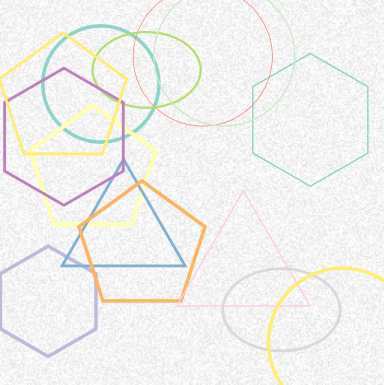[{"shape": "hexagon", "thickness": 1, "radius": 0.86, "center": [0.806, 0.689]}, {"shape": "circle", "thickness": 2.5, "radius": 0.75, "center": [0.262, 0.782]}, {"shape": "pentagon", "thickness": 3, "radius": 0.86, "center": [0.241, 0.556]}, {"shape": "hexagon", "thickness": 2.5, "radius": 0.72, "center": [0.125, 0.217]}, {"shape": "circle", "thickness": 0.5, "radius": 0.9, "center": [0.527, 0.853]}, {"shape": "triangle", "thickness": 2, "radius": 0.92, "center": [0.321, 0.402]}, {"shape": "pentagon", "thickness": 2.5, "radius": 0.86, "center": [0.369, 0.358]}, {"shape": "oval", "thickness": 1.5, "radius": 0.7, "center": [0.381, 0.818]}, {"shape": "triangle", "thickness": 1, "radius": 1.0, "center": [0.632, 0.305]}, {"shape": "oval", "thickness": 2, "radius": 0.76, "center": [0.731, 0.195]}, {"shape": "hexagon", "thickness": 2, "radius": 0.89, "center": [0.166, 0.645]}, {"shape": "circle", "thickness": 1, "radius": 0.91, "center": [0.583, 0.855]}, {"shape": "circle", "thickness": 2.5, "radius": 0.96, "center": [0.889, 0.111]}, {"shape": "pentagon", "thickness": 2, "radius": 0.87, "center": [0.164, 0.741]}]